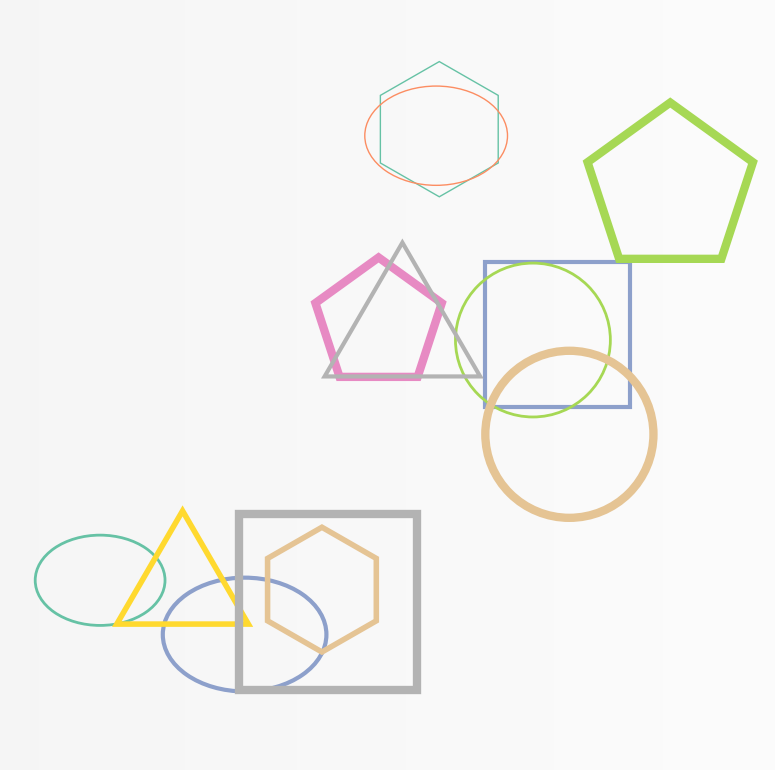[{"shape": "oval", "thickness": 1, "radius": 0.42, "center": [0.129, 0.246]}, {"shape": "hexagon", "thickness": 0.5, "radius": 0.44, "center": [0.567, 0.832]}, {"shape": "oval", "thickness": 0.5, "radius": 0.46, "center": [0.563, 0.824]}, {"shape": "square", "thickness": 1.5, "radius": 0.47, "center": [0.719, 0.565]}, {"shape": "oval", "thickness": 1.5, "radius": 0.53, "center": [0.316, 0.176]}, {"shape": "pentagon", "thickness": 3, "radius": 0.43, "center": [0.489, 0.58]}, {"shape": "pentagon", "thickness": 3, "radius": 0.56, "center": [0.865, 0.755]}, {"shape": "circle", "thickness": 1, "radius": 0.5, "center": [0.688, 0.558]}, {"shape": "triangle", "thickness": 2, "radius": 0.49, "center": [0.236, 0.239]}, {"shape": "circle", "thickness": 3, "radius": 0.54, "center": [0.735, 0.436]}, {"shape": "hexagon", "thickness": 2, "radius": 0.41, "center": [0.415, 0.234]}, {"shape": "square", "thickness": 3, "radius": 0.57, "center": [0.424, 0.218]}, {"shape": "triangle", "thickness": 1.5, "radius": 0.58, "center": [0.519, 0.569]}]